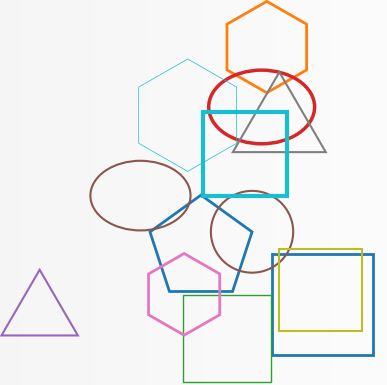[{"shape": "square", "thickness": 2, "radius": 0.66, "center": [0.832, 0.209]}, {"shape": "pentagon", "thickness": 2, "radius": 0.69, "center": [0.519, 0.355]}, {"shape": "hexagon", "thickness": 2, "radius": 0.59, "center": [0.689, 0.878]}, {"shape": "square", "thickness": 1, "radius": 0.56, "center": [0.586, 0.12]}, {"shape": "oval", "thickness": 2.5, "radius": 0.68, "center": [0.675, 0.722]}, {"shape": "triangle", "thickness": 1.5, "radius": 0.57, "center": [0.102, 0.186]}, {"shape": "oval", "thickness": 1.5, "radius": 0.65, "center": [0.362, 0.492]}, {"shape": "circle", "thickness": 1.5, "radius": 0.53, "center": [0.65, 0.398]}, {"shape": "hexagon", "thickness": 2, "radius": 0.53, "center": [0.475, 0.235]}, {"shape": "triangle", "thickness": 1.5, "radius": 0.69, "center": [0.721, 0.674]}, {"shape": "square", "thickness": 1.5, "radius": 0.53, "center": [0.827, 0.246]}, {"shape": "square", "thickness": 3, "radius": 0.54, "center": [0.633, 0.6]}, {"shape": "hexagon", "thickness": 0.5, "radius": 0.73, "center": [0.484, 0.701]}]